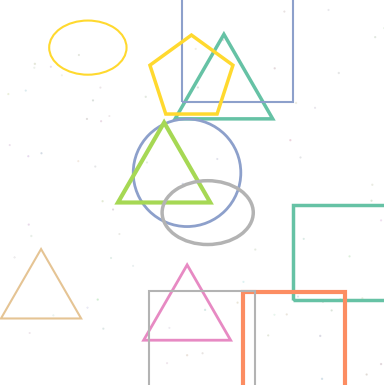[{"shape": "square", "thickness": 2.5, "radius": 0.61, "center": [0.885, 0.344]}, {"shape": "triangle", "thickness": 2.5, "radius": 0.73, "center": [0.582, 0.764]}, {"shape": "square", "thickness": 3, "radius": 0.66, "center": [0.765, 0.108]}, {"shape": "circle", "thickness": 2, "radius": 0.7, "center": [0.486, 0.551]}, {"shape": "square", "thickness": 1.5, "radius": 0.72, "center": [0.616, 0.88]}, {"shape": "triangle", "thickness": 2, "radius": 0.65, "center": [0.486, 0.182]}, {"shape": "triangle", "thickness": 3, "radius": 0.69, "center": [0.426, 0.543]}, {"shape": "oval", "thickness": 1.5, "radius": 0.5, "center": [0.228, 0.876]}, {"shape": "pentagon", "thickness": 2.5, "radius": 0.57, "center": [0.497, 0.796]}, {"shape": "triangle", "thickness": 1.5, "radius": 0.6, "center": [0.107, 0.233]}, {"shape": "square", "thickness": 1.5, "radius": 0.68, "center": [0.524, 0.106]}, {"shape": "oval", "thickness": 2.5, "radius": 0.59, "center": [0.539, 0.448]}]